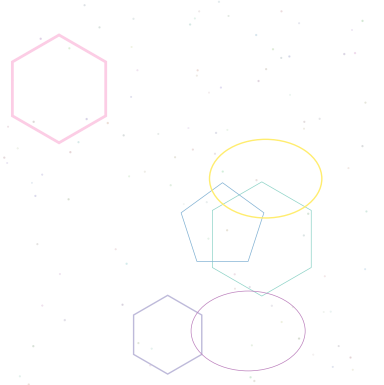[{"shape": "hexagon", "thickness": 0.5, "radius": 0.74, "center": [0.68, 0.379]}, {"shape": "hexagon", "thickness": 1, "radius": 0.51, "center": [0.436, 0.131]}, {"shape": "pentagon", "thickness": 0.5, "radius": 0.57, "center": [0.578, 0.412]}, {"shape": "hexagon", "thickness": 2, "radius": 0.7, "center": [0.153, 0.769]}, {"shape": "oval", "thickness": 0.5, "radius": 0.74, "center": [0.644, 0.14]}, {"shape": "oval", "thickness": 1, "radius": 0.73, "center": [0.69, 0.536]}]